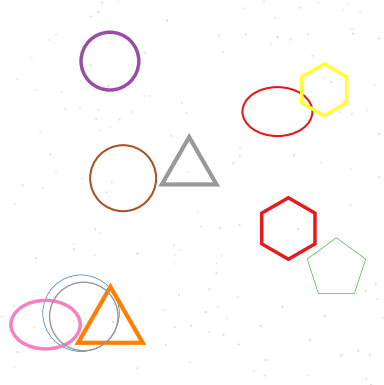[{"shape": "oval", "thickness": 1.5, "radius": 0.45, "center": [0.721, 0.71]}, {"shape": "hexagon", "thickness": 2.5, "radius": 0.4, "center": [0.749, 0.406]}, {"shape": "circle", "thickness": 0.5, "radius": 0.5, "center": [0.21, 0.187]}, {"shape": "pentagon", "thickness": 0.5, "radius": 0.4, "center": [0.874, 0.303]}, {"shape": "circle", "thickness": 2.5, "radius": 0.38, "center": [0.286, 0.841]}, {"shape": "triangle", "thickness": 3, "radius": 0.48, "center": [0.287, 0.158]}, {"shape": "hexagon", "thickness": 2.5, "radius": 0.34, "center": [0.842, 0.767]}, {"shape": "circle", "thickness": 1.5, "radius": 0.43, "center": [0.32, 0.537]}, {"shape": "oval", "thickness": 2.5, "radius": 0.45, "center": [0.118, 0.157]}, {"shape": "triangle", "thickness": 3, "radius": 0.41, "center": [0.491, 0.562]}, {"shape": "circle", "thickness": 1, "radius": 0.44, "center": [0.218, 0.178]}]